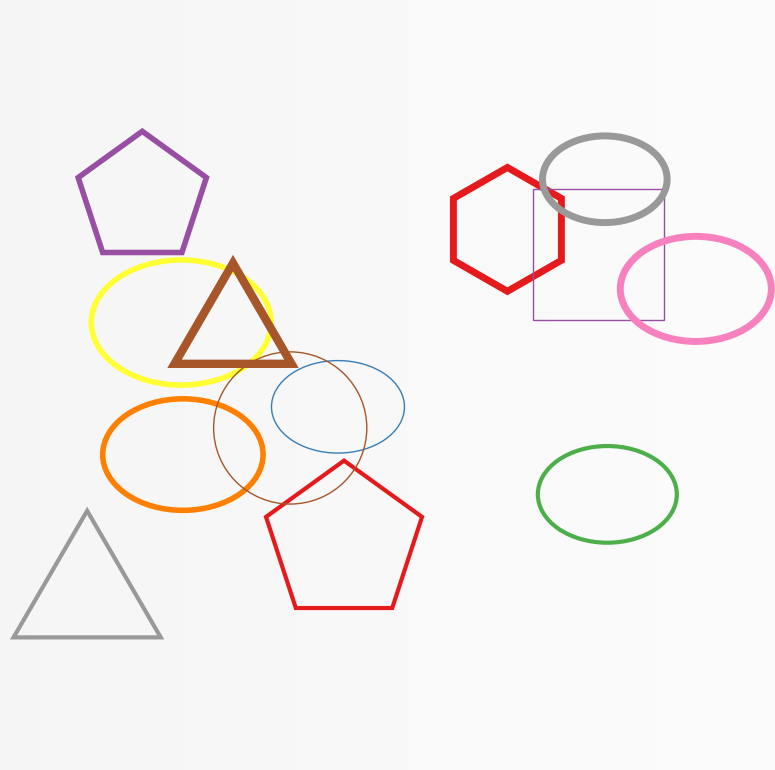[{"shape": "pentagon", "thickness": 1.5, "radius": 0.53, "center": [0.444, 0.296]}, {"shape": "hexagon", "thickness": 2.5, "radius": 0.4, "center": [0.655, 0.702]}, {"shape": "oval", "thickness": 0.5, "radius": 0.43, "center": [0.436, 0.472]}, {"shape": "oval", "thickness": 1.5, "radius": 0.45, "center": [0.784, 0.358]}, {"shape": "square", "thickness": 0.5, "radius": 0.42, "center": [0.773, 0.67]}, {"shape": "pentagon", "thickness": 2, "radius": 0.43, "center": [0.184, 0.742]}, {"shape": "oval", "thickness": 2, "radius": 0.52, "center": [0.236, 0.41]}, {"shape": "oval", "thickness": 2, "radius": 0.58, "center": [0.234, 0.581]}, {"shape": "triangle", "thickness": 3, "radius": 0.44, "center": [0.301, 0.571]}, {"shape": "circle", "thickness": 0.5, "radius": 0.49, "center": [0.374, 0.444]}, {"shape": "oval", "thickness": 2.5, "radius": 0.49, "center": [0.898, 0.625]}, {"shape": "triangle", "thickness": 1.5, "radius": 0.55, "center": [0.112, 0.227]}, {"shape": "oval", "thickness": 2.5, "radius": 0.4, "center": [0.78, 0.767]}]